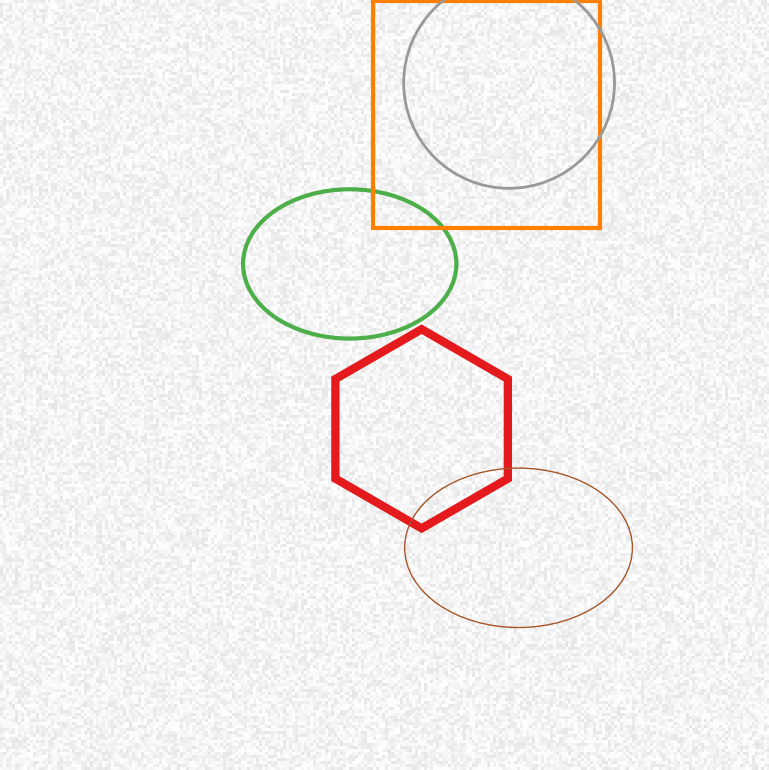[{"shape": "hexagon", "thickness": 3, "radius": 0.65, "center": [0.548, 0.443]}, {"shape": "oval", "thickness": 1.5, "radius": 0.69, "center": [0.454, 0.657]}, {"shape": "square", "thickness": 1.5, "radius": 0.74, "center": [0.632, 0.851]}, {"shape": "oval", "thickness": 0.5, "radius": 0.74, "center": [0.673, 0.289]}, {"shape": "circle", "thickness": 1, "radius": 0.68, "center": [0.661, 0.892]}]